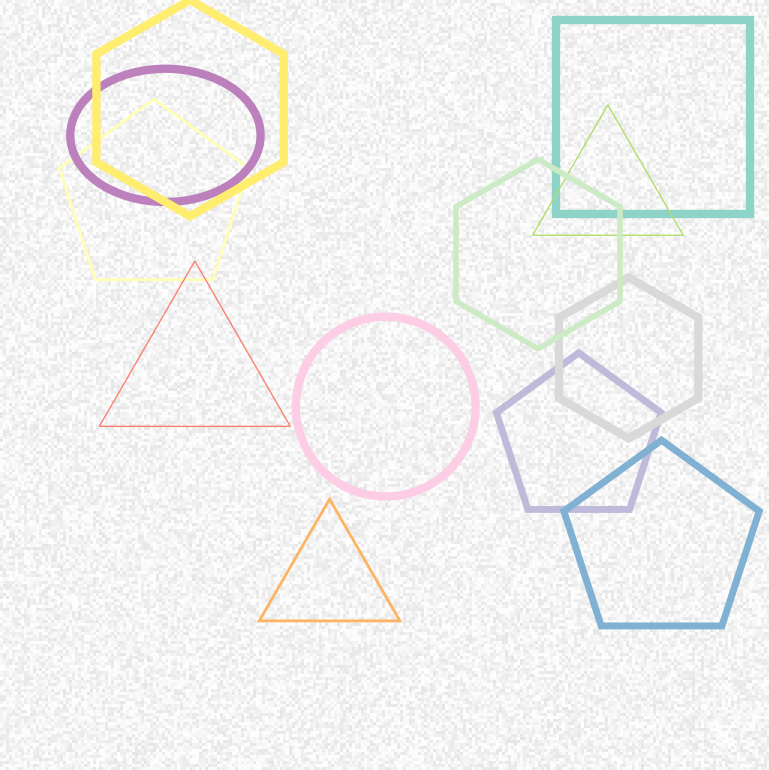[{"shape": "square", "thickness": 3, "radius": 0.63, "center": [0.848, 0.848]}, {"shape": "pentagon", "thickness": 1, "radius": 0.65, "center": [0.2, 0.742]}, {"shape": "pentagon", "thickness": 2.5, "radius": 0.56, "center": [0.752, 0.429]}, {"shape": "triangle", "thickness": 0.5, "radius": 0.72, "center": [0.253, 0.518]}, {"shape": "pentagon", "thickness": 2.5, "radius": 0.67, "center": [0.859, 0.295]}, {"shape": "triangle", "thickness": 1, "radius": 0.53, "center": [0.428, 0.246]}, {"shape": "triangle", "thickness": 0.5, "radius": 0.56, "center": [0.789, 0.751]}, {"shape": "circle", "thickness": 3, "radius": 0.58, "center": [0.501, 0.472]}, {"shape": "hexagon", "thickness": 3, "radius": 0.52, "center": [0.816, 0.535]}, {"shape": "oval", "thickness": 3, "radius": 0.62, "center": [0.215, 0.824]}, {"shape": "hexagon", "thickness": 2, "radius": 0.61, "center": [0.699, 0.67]}, {"shape": "hexagon", "thickness": 3, "radius": 0.7, "center": [0.247, 0.86]}]